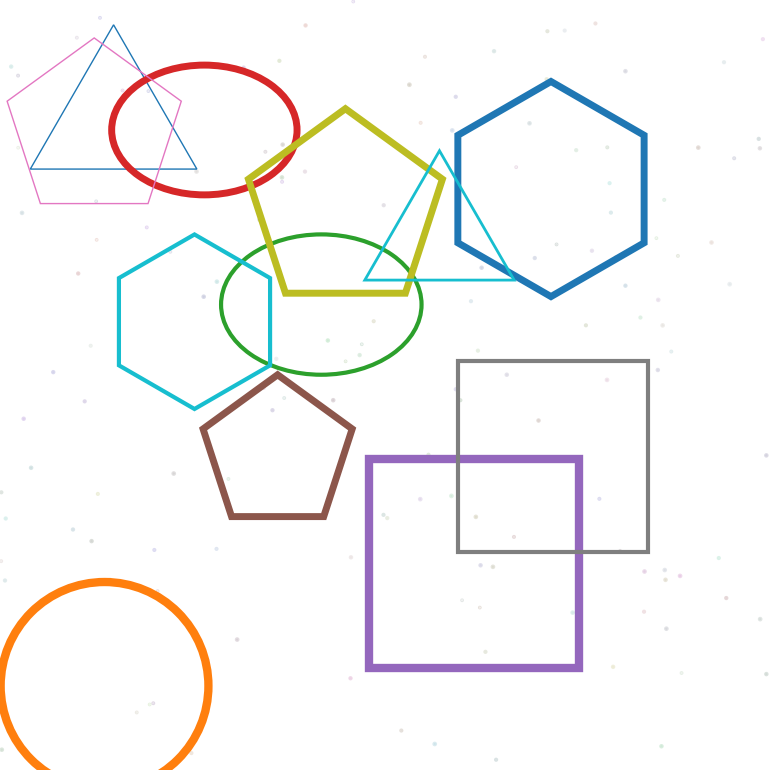[{"shape": "triangle", "thickness": 0.5, "radius": 0.62, "center": [0.148, 0.843]}, {"shape": "hexagon", "thickness": 2.5, "radius": 0.7, "center": [0.716, 0.754]}, {"shape": "circle", "thickness": 3, "radius": 0.67, "center": [0.136, 0.109]}, {"shape": "oval", "thickness": 1.5, "radius": 0.65, "center": [0.417, 0.604]}, {"shape": "oval", "thickness": 2.5, "radius": 0.6, "center": [0.265, 0.831]}, {"shape": "square", "thickness": 3, "radius": 0.68, "center": [0.616, 0.268]}, {"shape": "pentagon", "thickness": 2.5, "radius": 0.51, "center": [0.361, 0.411]}, {"shape": "pentagon", "thickness": 0.5, "radius": 0.59, "center": [0.122, 0.832]}, {"shape": "square", "thickness": 1.5, "radius": 0.62, "center": [0.718, 0.407]}, {"shape": "pentagon", "thickness": 2.5, "radius": 0.66, "center": [0.449, 0.726]}, {"shape": "triangle", "thickness": 1, "radius": 0.56, "center": [0.571, 0.692]}, {"shape": "hexagon", "thickness": 1.5, "radius": 0.57, "center": [0.253, 0.582]}]